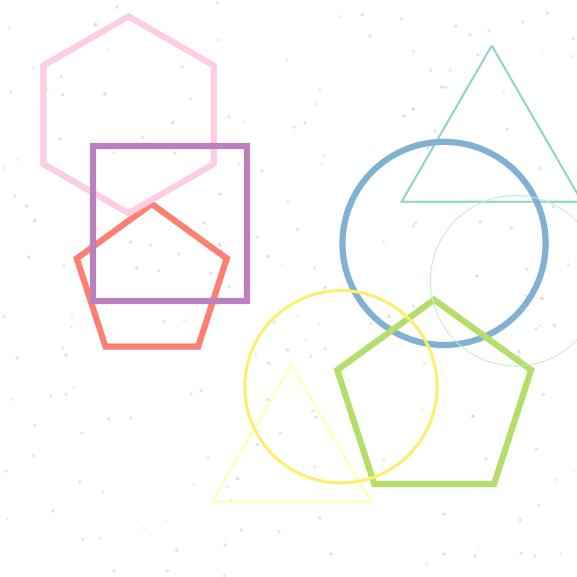[{"shape": "triangle", "thickness": 1, "radius": 0.9, "center": [0.852, 0.74]}, {"shape": "triangle", "thickness": 1, "radius": 0.79, "center": [0.504, 0.209]}, {"shape": "pentagon", "thickness": 3, "radius": 0.68, "center": [0.263, 0.509]}, {"shape": "circle", "thickness": 3, "radius": 0.88, "center": [0.769, 0.578]}, {"shape": "pentagon", "thickness": 3, "radius": 0.88, "center": [0.752, 0.304]}, {"shape": "hexagon", "thickness": 3, "radius": 0.85, "center": [0.223, 0.8]}, {"shape": "square", "thickness": 3, "radius": 0.67, "center": [0.295, 0.612]}, {"shape": "circle", "thickness": 0.5, "radius": 0.74, "center": [0.893, 0.513]}, {"shape": "circle", "thickness": 1.5, "radius": 0.83, "center": [0.59, 0.329]}]